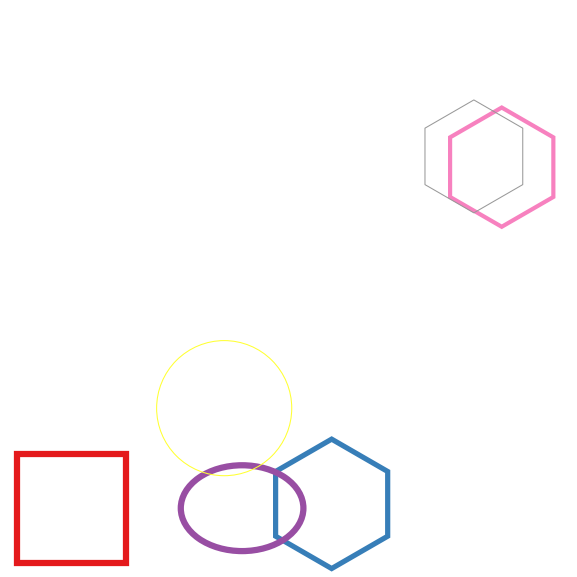[{"shape": "square", "thickness": 3, "radius": 0.47, "center": [0.124, 0.118]}, {"shape": "hexagon", "thickness": 2.5, "radius": 0.56, "center": [0.574, 0.127]}, {"shape": "oval", "thickness": 3, "radius": 0.53, "center": [0.419, 0.119]}, {"shape": "circle", "thickness": 0.5, "radius": 0.58, "center": [0.388, 0.292]}, {"shape": "hexagon", "thickness": 2, "radius": 0.52, "center": [0.869, 0.71]}, {"shape": "hexagon", "thickness": 0.5, "radius": 0.49, "center": [0.821, 0.728]}]